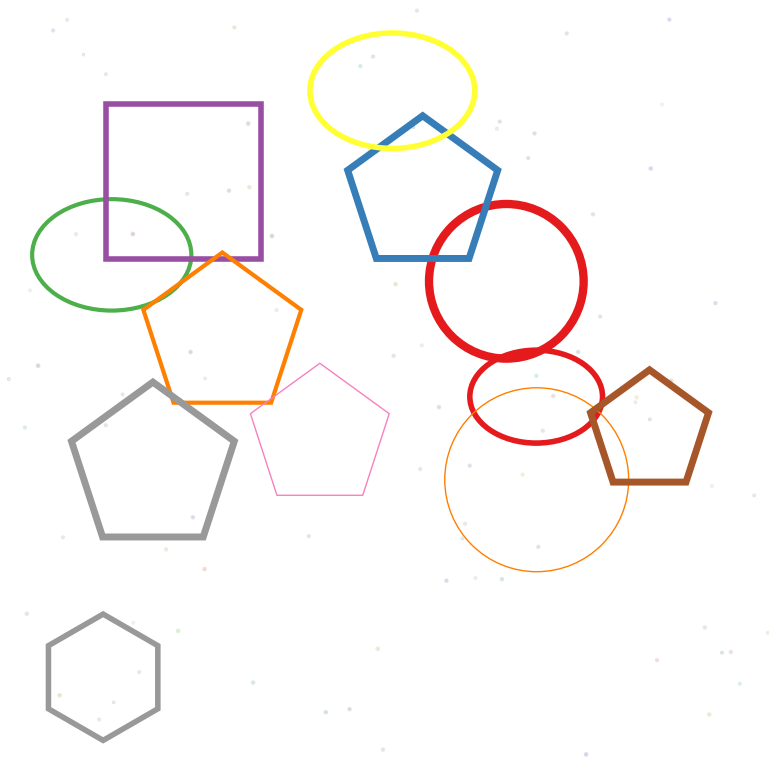[{"shape": "circle", "thickness": 3, "radius": 0.5, "center": [0.658, 0.635]}, {"shape": "oval", "thickness": 2, "radius": 0.43, "center": [0.696, 0.485]}, {"shape": "pentagon", "thickness": 2.5, "radius": 0.51, "center": [0.549, 0.747]}, {"shape": "oval", "thickness": 1.5, "radius": 0.52, "center": [0.145, 0.669]}, {"shape": "square", "thickness": 2, "radius": 0.5, "center": [0.238, 0.764]}, {"shape": "circle", "thickness": 0.5, "radius": 0.6, "center": [0.697, 0.377]}, {"shape": "pentagon", "thickness": 1.5, "radius": 0.54, "center": [0.289, 0.564]}, {"shape": "oval", "thickness": 2, "radius": 0.54, "center": [0.51, 0.882]}, {"shape": "pentagon", "thickness": 2.5, "radius": 0.4, "center": [0.844, 0.439]}, {"shape": "pentagon", "thickness": 0.5, "radius": 0.47, "center": [0.415, 0.433]}, {"shape": "hexagon", "thickness": 2, "radius": 0.41, "center": [0.134, 0.12]}, {"shape": "pentagon", "thickness": 2.5, "radius": 0.56, "center": [0.199, 0.393]}]